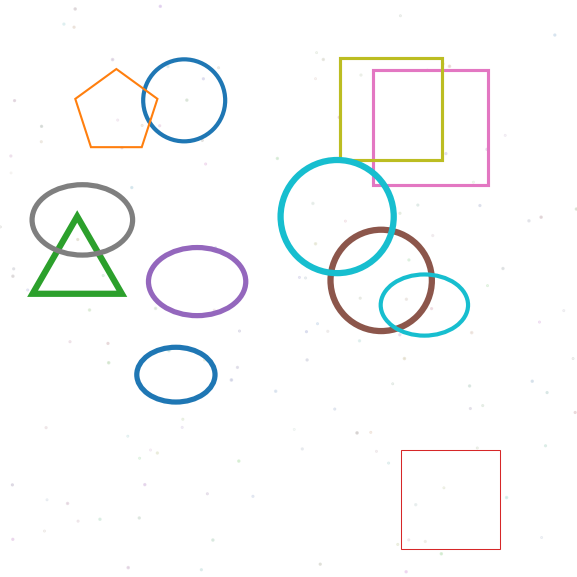[{"shape": "circle", "thickness": 2, "radius": 0.35, "center": [0.319, 0.825]}, {"shape": "oval", "thickness": 2.5, "radius": 0.34, "center": [0.305, 0.35]}, {"shape": "pentagon", "thickness": 1, "radius": 0.37, "center": [0.201, 0.805]}, {"shape": "triangle", "thickness": 3, "radius": 0.45, "center": [0.134, 0.535]}, {"shape": "square", "thickness": 0.5, "radius": 0.43, "center": [0.78, 0.134]}, {"shape": "oval", "thickness": 2.5, "radius": 0.42, "center": [0.341, 0.512]}, {"shape": "circle", "thickness": 3, "radius": 0.44, "center": [0.66, 0.514]}, {"shape": "square", "thickness": 1.5, "radius": 0.5, "center": [0.746, 0.778]}, {"shape": "oval", "thickness": 2.5, "radius": 0.44, "center": [0.143, 0.618]}, {"shape": "square", "thickness": 1.5, "radius": 0.44, "center": [0.676, 0.811]}, {"shape": "oval", "thickness": 2, "radius": 0.38, "center": [0.735, 0.471]}, {"shape": "circle", "thickness": 3, "radius": 0.49, "center": [0.584, 0.624]}]